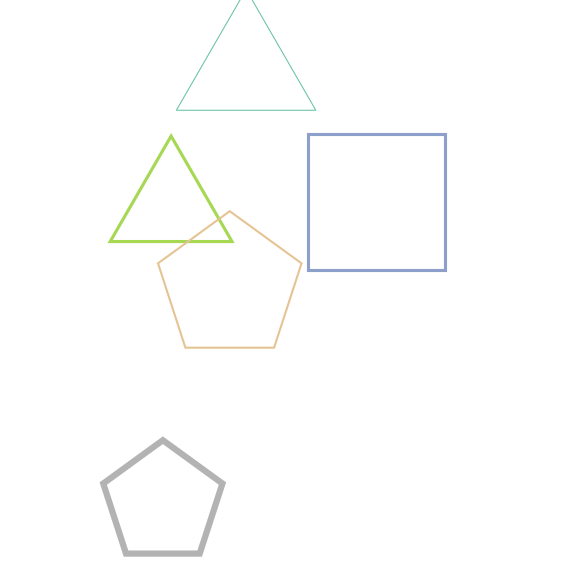[{"shape": "triangle", "thickness": 0.5, "radius": 0.7, "center": [0.426, 0.878]}, {"shape": "square", "thickness": 1.5, "radius": 0.59, "center": [0.652, 0.649]}, {"shape": "triangle", "thickness": 1.5, "radius": 0.61, "center": [0.296, 0.642]}, {"shape": "pentagon", "thickness": 1, "radius": 0.65, "center": [0.398, 0.503]}, {"shape": "pentagon", "thickness": 3, "radius": 0.54, "center": [0.282, 0.128]}]